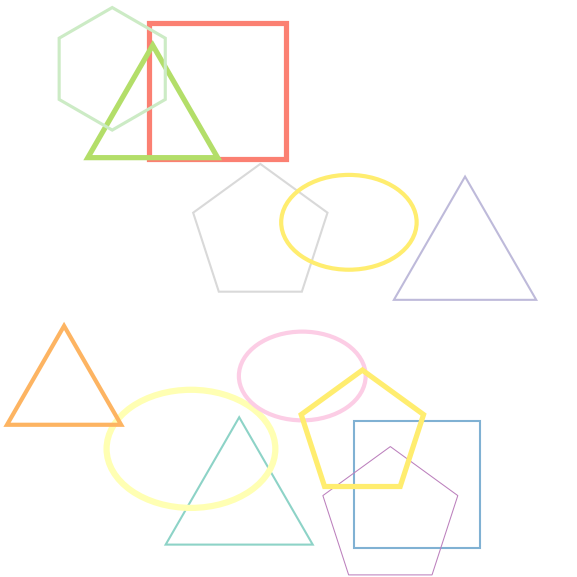[{"shape": "triangle", "thickness": 1, "radius": 0.74, "center": [0.414, 0.13]}, {"shape": "oval", "thickness": 3, "radius": 0.73, "center": [0.331, 0.222]}, {"shape": "triangle", "thickness": 1, "radius": 0.71, "center": [0.805, 0.551]}, {"shape": "square", "thickness": 2.5, "radius": 0.59, "center": [0.377, 0.842]}, {"shape": "square", "thickness": 1, "radius": 0.55, "center": [0.721, 0.16]}, {"shape": "triangle", "thickness": 2, "radius": 0.57, "center": [0.111, 0.321]}, {"shape": "triangle", "thickness": 2.5, "radius": 0.65, "center": [0.264, 0.791]}, {"shape": "oval", "thickness": 2, "radius": 0.55, "center": [0.523, 0.348]}, {"shape": "pentagon", "thickness": 1, "radius": 0.61, "center": [0.451, 0.593]}, {"shape": "pentagon", "thickness": 0.5, "radius": 0.61, "center": [0.676, 0.103]}, {"shape": "hexagon", "thickness": 1.5, "radius": 0.53, "center": [0.194, 0.88]}, {"shape": "pentagon", "thickness": 2.5, "radius": 0.56, "center": [0.627, 0.247]}, {"shape": "oval", "thickness": 2, "radius": 0.59, "center": [0.604, 0.614]}]